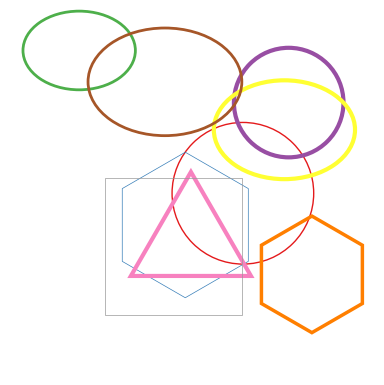[{"shape": "circle", "thickness": 1, "radius": 0.92, "center": [0.631, 0.498]}, {"shape": "hexagon", "thickness": 0.5, "radius": 0.95, "center": [0.481, 0.416]}, {"shape": "oval", "thickness": 2, "radius": 0.73, "center": [0.206, 0.869]}, {"shape": "circle", "thickness": 3, "radius": 0.71, "center": [0.75, 0.734]}, {"shape": "hexagon", "thickness": 2.5, "radius": 0.76, "center": [0.81, 0.287]}, {"shape": "oval", "thickness": 3, "radius": 0.92, "center": [0.739, 0.663]}, {"shape": "oval", "thickness": 2, "radius": 1.0, "center": [0.428, 0.787]}, {"shape": "triangle", "thickness": 3, "radius": 0.9, "center": [0.496, 0.373]}, {"shape": "square", "thickness": 0.5, "radius": 0.89, "center": [0.451, 0.36]}]